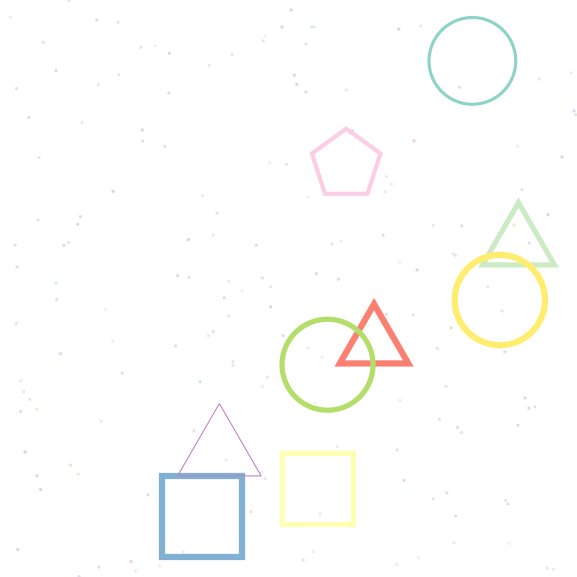[{"shape": "circle", "thickness": 1.5, "radius": 0.38, "center": [0.818, 0.894]}, {"shape": "square", "thickness": 2.5, "radius": 0.31, "center": [0.55, 0.153]}, {"shape": "triangle", "thickness": 3, "radius": 0.34, "center": [0.648, 0.404]}, {"shape": "square", "thickness": 3, "radius": 0.35, "center": [0.35, 0.105]}, {"shape": "circle", "thickness": 2.5, "radius": 0.39, "center": [0.567, 0.368]}, {"shape": "pentagon", "thickness": 2, "radius": 0.31, "center": [0.599, 0.714]}, {"shape": "triangle", "thickness": 0.5, "radius": 0.42, "center": [0.38, 0.217]}, {"shape": "triangle", "thickness": 2.5, "radius": 0.36, "center": [0.898, 0.576]}, {"shape": "circle", "thickness": 3, "radius": 0.39, "center": [0.865, 0.48]}]